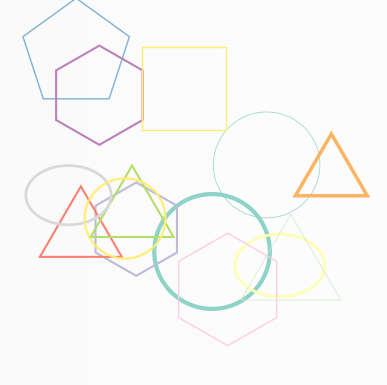[{"shape": "circle", "thickness": 0.5, "radius": 0.69, "center": [0.688, 0.572]}, {"shape": "circle", "thickness": 3, "radius": 0.75, "center": [0.547, 0.347]}, {"shape": "oval", "thickness": 2, "radius": 0.58, "center": [0.722, 0.31]}, {"shape": "hexagon", "thickness": 1.5, "radius": 0.61, "center": [0.352, 0.405]}, {"shape": "triangle", "thickness": 1.5, "radius": 0.61, "center": [0.209, 0.394]}, {"shape": "pentagon", "thickness": 1, "radius": 0.72, "center": [0.197, 0.86]}, {"shape": "triangle", "thickness": 2.5, "radius": 0.54, "center": [0.855, 0.545]}, {"shape": "triangle", "thickness": 1.5, "radius": 0.62, "center": [0.341, 0.446]}, {"shape": "hexagon", "thickness": 1, "radius": 0.73, "center": [0.587, 0.248]}, {"shape": "oval", "thickness": 2, "radius": 0.55, "center": [0.177, 0.493]}, {"shape": "hexagon", "thickness": 1.5, "radius": 0.64, "center": [0.256, 0.753]}, {"shape": "triangle", "thickness": 0.5, "radius": 0.74, "center": [0.751, 0.295]}, {"shape": "circle", "thickness": 1.5, "radius": 0.52, "center": [0.323, 0.433]}, {"shape": "square", "thickness": 1, "radius": 0.54, "center": [0.475, 0.77]}]